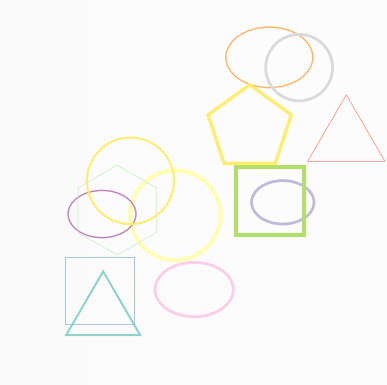[{"shape": "triangle", "thickness": 1.5, "radius": 0.55, "center": [0.266, 0.185]}, {"shape": "circle", "thickness": 3, "radius": 0.58, "center": [0.452, 0.441]}, {"shape": "oval", "thickness": 2, "radius": 0.4, "center": [0.73, 0.474]}, {"shape": "triangle", "thickness": 0.5, "radius": 0.58, "center": [0.894, 0.638]}, {"shape": "square", "thickness": 0.5, "radius": 0.44, "center": [0.256, 0.245]}, {"shape": "oval", "thickness": 1, "radius": 0.56, "center": [0.695, 0.851]}, {"shape": "square", "thickness": 3, "radius": 0.44, "center": [0.697, 0.479]}, {"shape": "oval", "thickness": 2, "radius": 0.5, "center": [0.501, 0.248]}, {"shape": "circle", "thickness": 2, "radius": 0.43, "center": [0.772, 0.824]}, {"shape": "oval", "thickness": 1, "radius": 0.44, "center": [0.263, 0.444]}, {"shape": "hexagon", "thickness": 0.5, "radius": 0.58, "center": [0.302, 0.454]}, {"shape": "circle", "thickness": 1.5, "radius": 0.56, "center": [0.337, 0.53]}, {"shape": "pentagon", "thickness": 2.5, "radius": 0.56, "center": [0.644, 0.667]}]